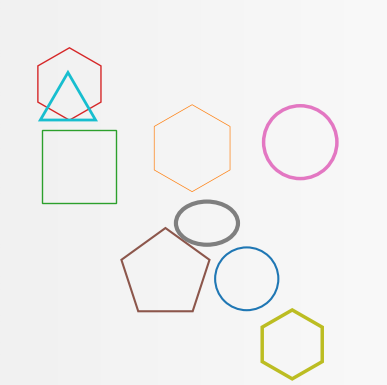[{"shape": "circle", "thickness": 1.5, "radius": 0.41, "center": [0.637, 0.276]}, {"shape": "hexagon", "thickness": 0.5, "radius": 0.56, "center": [0.496, 0.615]}, {"shape": "square", "thickness": 1, "radius": 0.48, "center": [0.203, 0.568]}, {"shape": "hexagon", "thickness": 1, "radius": 0.47, "center": [0.179, 0.782]}, {"shape": "pentagon", "thickness": 1.5, "radius": 0.6, "center": [0.427, 0.288]}, {"shape": "circle", "thickness": 2.5, "radius": 0.47, "center": [0.775, 0.631]}, {"shape": "oval", "thickness": 3, "radius": 0.4, "center": [0.534, 0.42]}, {"shape": "hexagon", "thickness": 2.5, "radius": 0.45, "center": [0.754, 0.105]}, {"shape": "triangle", "thickness": 2, "radius": 0.41, "center": [0.175, 0.729]}]